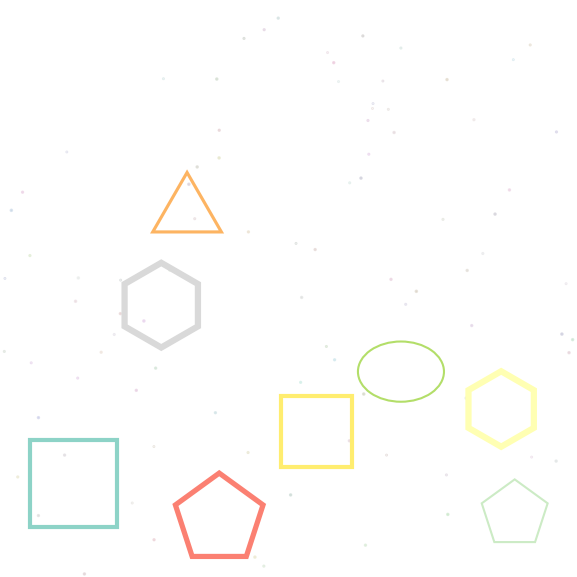[{"shape": "square", "thickness": 2, "radius": 0.38, "center": [0.128, 0.161]}, {"shape": "hexagon", "thickness": 3, "radius": 0.33, "center": [0.868, 0.291]}, {"shape": "pentagon", "thickness": 2.5, "radius": 0.4, "center": [0.38, 0.1]}, {"shape": "triangle", "thickness": 1.5, "radius": 0.34, "center": [0.324, 0.632]}, {"shape": "oval", "thickness": 1, "radius": 0.37, "center": [0.694, 0.356]}, {"shape": "hexagon", "thickness": 3, "radius": 0.37, "center": [0.279, 0.471]}, {"shape": "pentagon", "thickness": 1, "radius": 0.3, "center": [0.891, 0.109]}, {"shape": "square", "thickness": 2, "radius": 0.31, "center": [0.548, 0.252]}]